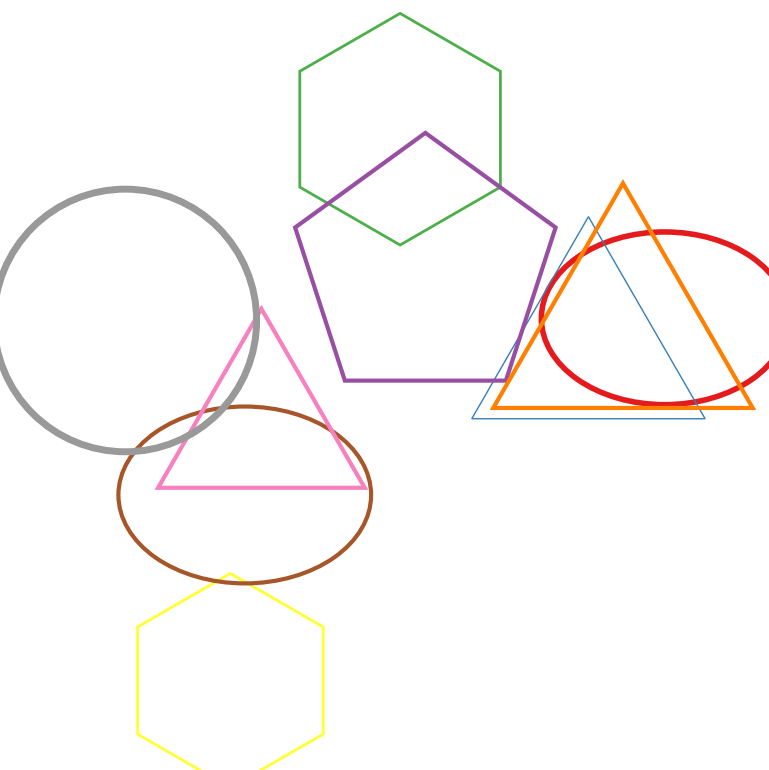[{"shape": "oval", "thickness": 2, "radius": 0.8, "center": [0.863, 0.587]}, {"shape": "triangle", "thickness": 0.5, "radius": 0.87, "center": [0.764, 0.544]}, {"shape": "hexagon", "thickness": 1, "radius": 0.75, "center": [0.52, 0.832]}, {"shape": "pentagon", "thickness": 1.5, "radius": 0.89, "center": [0.552, 0.65]}, {"shape": "triangle", "thickness": 1.5, "radius": 0.97, "center": [0.809, 0.567]}, {"shape": "hexagon", "thickness": 1, "radius": 0.7, "center": [0.299, 0.116]}, {"shape": "oval", "thickness": 1.5, "radius": 0.82, "center": [0.318, 0.357]}, {"shape": "triangle", "thickness": 1.5, "radius": 0.77, "center": [0.339, 0.444]}, {"shape": "circle", "thickness": 2.5, "radius": 0.85, "center": [0.163, 0.584]}]